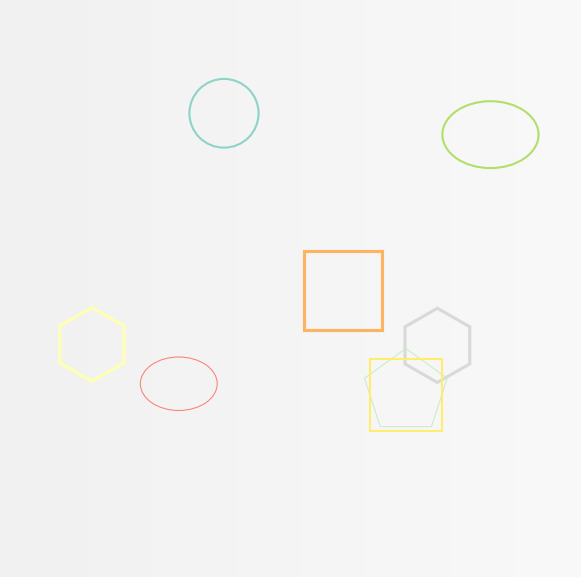[{"shape": "circle", "thickness": 1, "radius": 0.3, "center": [0.385, 0.803]}, {"shape": "hexagon", "thickness": 1.5, "radius": 0.32, "center": [0.158, 0.403]}, {"shape": "oval", "thickness": 0.5, "radius": 0.33, "center": [0.308, 0.335]}, {"shape": "square", "thickness": 1.5, "radius": 0.34, "center": [0.59, 0.496]}, {"shape": "oval", "thickness": 1, "radius": 0.41, "center": [0.844, 0.766]}, {"shape": "hexagon", "thickness": 1.5, "radius": 0.32, "center": [0.752, 0.401]}, {"shape": "pentagon", "thickness": 0.5, "radius": 0.37, "center": [0.698, 0.321]}, {"shape": "square", "thickness": 1, "radius": 0.31, "center": [0.698, 0.315]}]